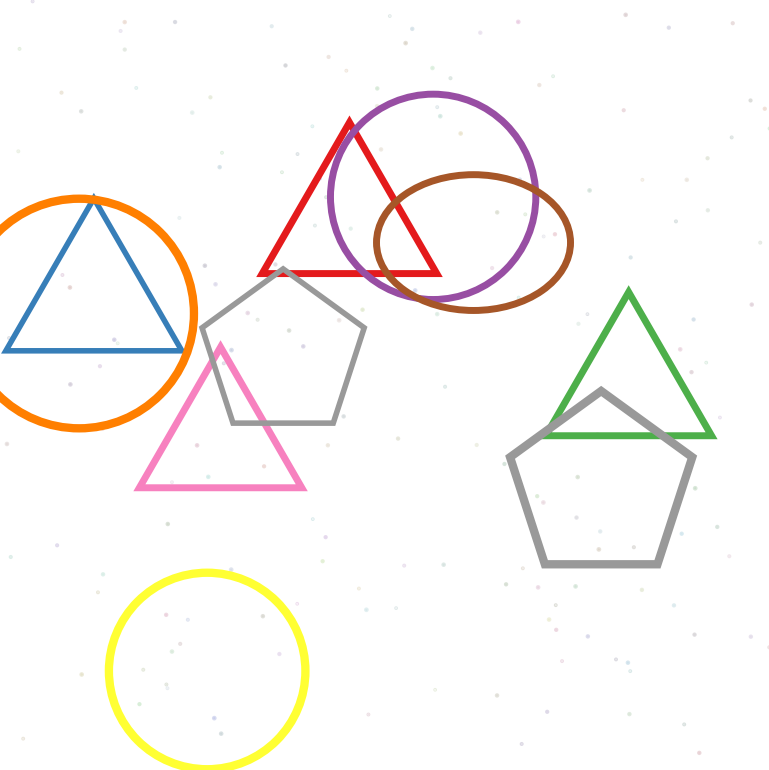[{"shape": "triangle", "thickness": 2.5, "radius": 0.65, "center": [0.454, 0.71]}, {"shape": "triangle", "thickness": 2, "radius": 0.66, "center": [0.122, 0.61]}, {"shape": "triangle", "thickness": 2.5, "radius": 0.62, "center": [0.816, 0.496]}, {"shape": "circle", "thickness": 2.5, "radius": 0.67, "center": [0.563, 0.744]}, {"shape": "circle", "thickness": 3, "radius": 0.75, "center": [0.103, 0.593]}, {"shape": "circle", "thickness": 3, "radius": 0.64, "center": [0.269, 0.129]}, {"shape": "oval", "thickness": 2.5, "radius": 0.63, "center": [0.615, 0.685]}, {"shape": "triangle", "thickness": 2.5, "radius": 0.61, "center": [0.286, 0.427]}, {"shape": "pentagon", "thickness": 2, "radius": 0.55, "center": [0.368, 0.54]}, {"shape": "pentagon", "thickness": 3, "radius": 0.62, "center": [0.781, 0.368]}]